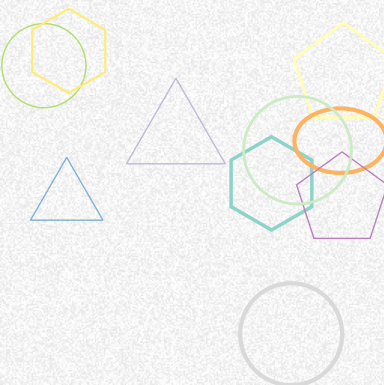[{"shape": "hexagon", "thickness": 2.5, "radius": 0.61, "center": [0.705, 0.524]}, {"shape": "pentagon", "thickness": 2, "radius": 0.68, "center": [0.893, 0.805]}, {"shape": "triangle", "thickness": 1, "radius": 0.74, "center": [0.457, 0.649]}, {"shape": "triangle", "thickness": 1, "radius": 0.54, "center": [0.173, 0.482]}, {"shape": "oval", "thickness": 3, "radius": 0.6, "center": [0.884, 0.634]}, {"shape": "circle", "thickness": 1, "radius": 0.55, "center": [0.114, 0.829]}, {"shape": "circle", "thickness": 3, "radius": 0.66, "center": [0.756, 0.132]}, {"shape": "pentagon", "thickness": 1, "radius": 0.62, "center": [0.888, 0.481]}, {"shape": "circle", "thickness": 2, "radius": 0.7, "center": [0.773, 0.61]}, {"shape": "hexagon", "thickness": 1.5, "radius": 0.55, "center": [0.178, 0.868]}]